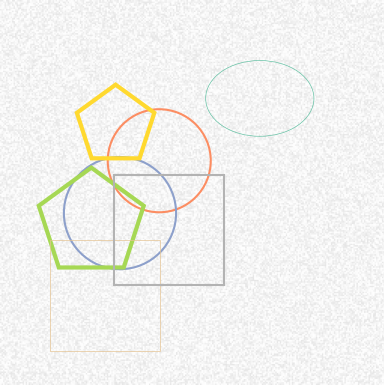[{"shape": "oval", "thickness": 0.5, "radius": 0.7, "center": [0.675, 0.744]}, {"shape": "circle", "thickness": 1.5, "radius": 0.67, "center": [0.414, 0.582]}, {"shape": "circle", "thickness": 1.5, "radius": 0.73, "center": [0.312, 0.447]}, {"shape": "pentagon", "thickness": 3, "radius": 0.72, "center": [0.237, 0.421]}, {"shape": "pentagon", "thickness": 3, "radius": 0.53, "center": [0.3, 0.674]}, {"shape": "square", "thickness": 0.5, "radius": 0.72, "center": [0.273, 0.233]}, {"shape": "square", "thickness": 1.5, "radius": 0.71, "center": [0.44, 0.402]}]